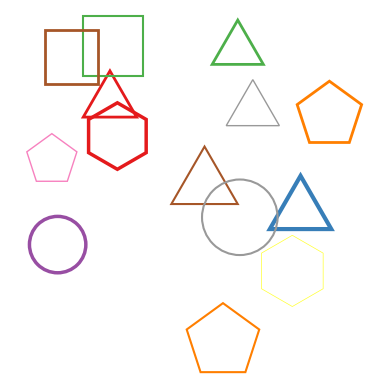[{"shape": "triangle", "thickness": 2, "radius": 0.4, "center": [0.286, 0.736]}, {"shape": "hexagon", "thickness": 2.5, "radius": 0.43, "center": [0.305, 0.647]}, {"shape": "triangle", "thickness": 3, "radius": 0.46, "center": [0.781, 0.451]}, {"shape": "square", "thickness": 1.5, "radius": 0.39, "center": [0.294, 0.881]}, {"shape": "triangle", "thickness": 2, "radius": 0.38, "center": [0.618, 0.871]}, {"shape": "circle", "thickness": 2.5, "radius": 0.37, "center": [0.15, 0.365]}, {"shape": "pentagon", "thickness": 1.5, "radius": 0.5, "center": [0.579, 0.114]}, {"shape": "pentagon", "thickness": 2, "radius": 0.44, "center": [0.856, 0.701]}, {"shape": "hexagon", "thickness": 0.5, "radius": 0.46, "center": [0.759, 0.296]}, {"shape": "triangle", "thickness": 1.5, "radius": 0.5, "center": [0.531, 0.52]}, {"shape": "square", "thickness": 2, "radius": 0.35, "center": [0.185, 0.852]}, {"shape": "pentagon", "thickness": 1, "radius": 0.34, "center": [0.135, 0.584]}, {"shape": "triangle", "thickness": 1, "radius": 0.4, "center": [0.657, 0.713]}, {"shape": "circle", "thickness": 1.5, "radius": 0.49, "center": [0.623, 0.436]}]